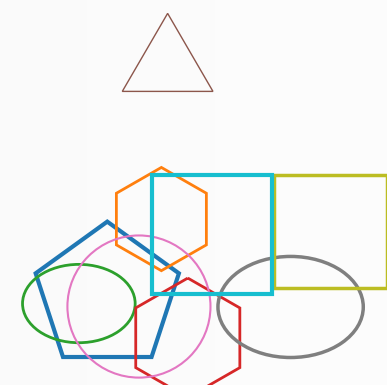[{"shape": "pentagon", "thickness": 3, "radius": 0.97, "center": [0.277, 0.23]}, {"shape": "hexagon", "thickness": 2, "radius": 0.67, "center": [0.416, 0.431]}, {"shape": "oval", "thickness": 2, "radius": 0.73, "center": [0.203, 0.212]}, {"shape": "hexagon", "thickness": 2, "radius": 0.78, "center": [0.485, 0.123]}, {"shape": "triangle", "thickness": 1, "radius": 0.68, "center": [0.433, 0.83]}, {"shape": "circle", "thickness": 1.5, "radius": 0.92, "center": [0.359, 0.204]}, {"shape": "oval", "thickness": 2.5, "radius": 0.94, "center": [0.75, 0.203]}, {"shape": "square", "thickness": 2.5, "radius": 0.73, "center": [0.853, 0.398]}, {"shape": "square", "thickness": 3, "radius": 0.77, "center": [0.546, 0.39]}]